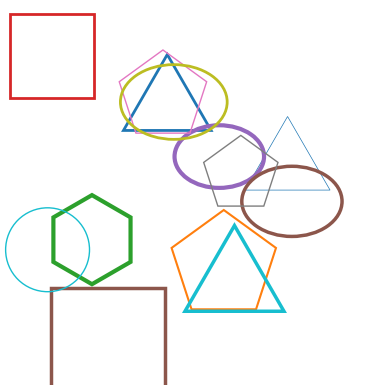[{"shape": "triangle", "thickness": 2, "radius": 0.66, "center": [0.434, 0.727]}, {"shape": "triangle", "thickness": 0.5, "radius": 0.64, "center": [0.747, 0.57]}, {"shape": "pentagon", "thickness": 1.5, "radius": 0.71, "center": [0.581, 0.312]}, {"shape": "hexagon", "thickness": 3, "radius": 0.58, "center": [0.239, 0.378]}, {"shape": "square", "thickness": 2, "radius": 0.54, "center": [0.136, 0.855]}, {"shape": "oval", "thickness": 3, "radius": 0.58, "center": [0.57, 0.593]}, {"shape": "square", "thickness": 2.5, "radius": 0.74, "center": [0.281, 0.105]}, {"shape": "oval", "thickness": 2.5, "radius": 0.65, "center": [0.758, 0.477]}, {"shape": "pentagon", "thickness": 1, "radius": 0.6, "center": [0.423, 0.751]}, {"shape": "pentagon", "thickness": 1, "radius": 0.51, "center": [0.626, 0.547]}, {"shape": "oval", "thickness": 2, "radius": 0.69, "center": [0.451, 0.735]}, {"shape": "triangle", "thickness": 2.5, "radius": 0.74, "center": [0.609, 0.266]}, {"shape": "circle", "thickness": 1, "radius": 0.54, "center": [0.124, 0.351]}]